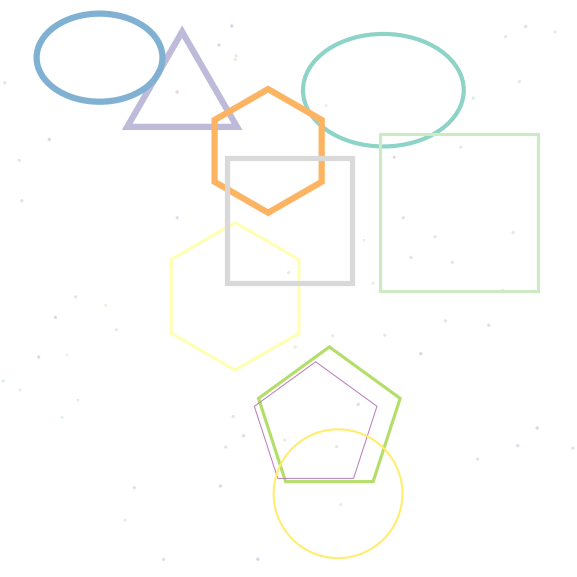[{"shape": "oval", "thickness": 2, "radius": 0.7, "center": [0.664, 0.843]}, {"shape": "hexagon", "thickness": 1.5, "radius": 0.64, "center": [0.407, 0.486]}, {"shape": "triangle", "thickness": 3, "radius": 0.55, "center": [0.315, 0.834]}, {"shape": "oval", "thickness": 3, "radius": 0.54, "center": [0.172, 0.899]}, {"shape": "hexagon", "thickness": 3, "radius": 0.54, "center": [0.464, 0.738]}, {"shape": "pentagon", "thickness": 1.5, "radius": 0.64, "center": [0.57, 0.269]}, {"shape": "square", "thickness": 2.5, "radius": 0.54, "center": [0.501, 0.618]}, {"shape": "pentagon", "thickness": 0.5, "radius": 0.56, "center": [0.547, 0.261]}, {"shape": "square", "thickness": 1.5, "radius": 0.68, "center": [0.795, 0.631]}, {"shape": "circle", "thickness": 1, "radius": 0.56, "center": [0.585, 0.144]}]